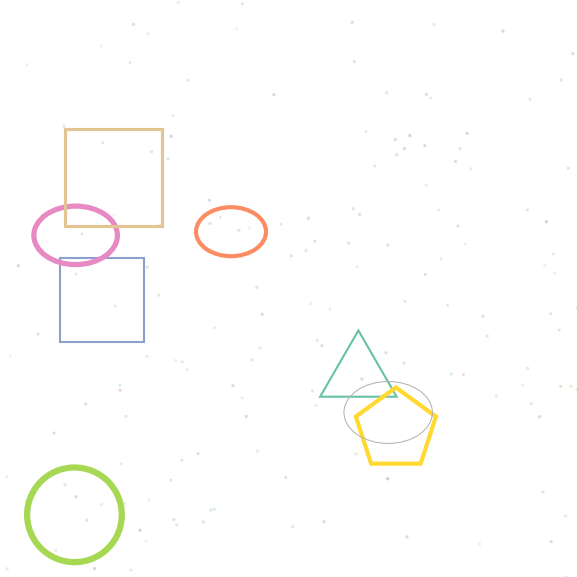[{"shape": "triangle", "thickness": 1, "radius": 0.38, "center": [0.621, 0.35]}, {"shape": "oval", "thickness": 2, "radius": 0.3, "center": [0.4, 0.598]}, {"shape": "square", "thickness": 1, "radius": 0.36, "center": [0.177, 0.48]}, {"shape": "oval", "thickness": 2.5, "radius": 0.36, "center": [0.131, 0.592]}, {"shape": "circle", "thickness": 3, "radius": 0.41, "center": [0.129, 0.108]}, {"shape": "pentagon", "thickness": 2, "radius": 0.36, "center": [0.686, 0.255]}, {"shape": "square", "thickness": 1.5, "radius": 0.42, "center": [0.196, 0.693]}, {"shape": "oval", "thickness": 0.5, "radius": 0.38, "center": [0.672, 0.285]}]